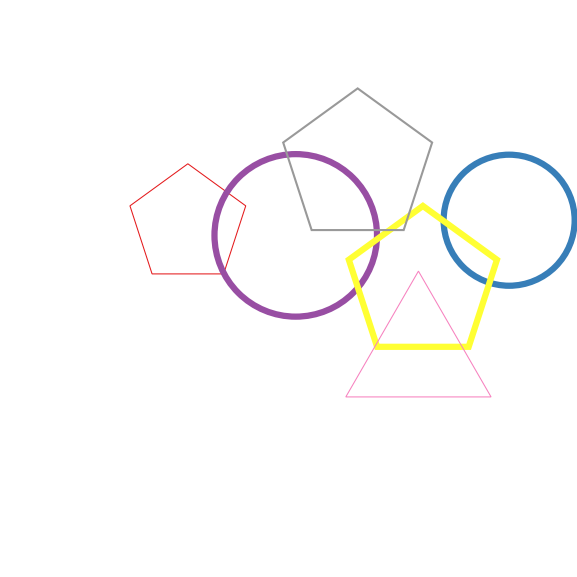[{"shape": "pentagon", "thickness": 0.5, "radius": 0.53, "center": [0.325, 0.61]}, {"shape": "circle", "thickness": 3, "radius": 0.57, "center": [0.882, 0.618]}, {"shape": "circle", "thickness": 3, "radius": 0.7, "center": [0.512, 0.592]}, {"shape": "pentagon", "thickness": 3, "radius": 0.67, "center": [0.732, 0.508]}, {"shape": "triangle", "thickness": 0.5, "radius": 0.73, "center": [0.725, 0.384]}, {"shape": "pentagon", "thickness": 1, "radius": 0.68, "center": [0.619, 0.71]}]